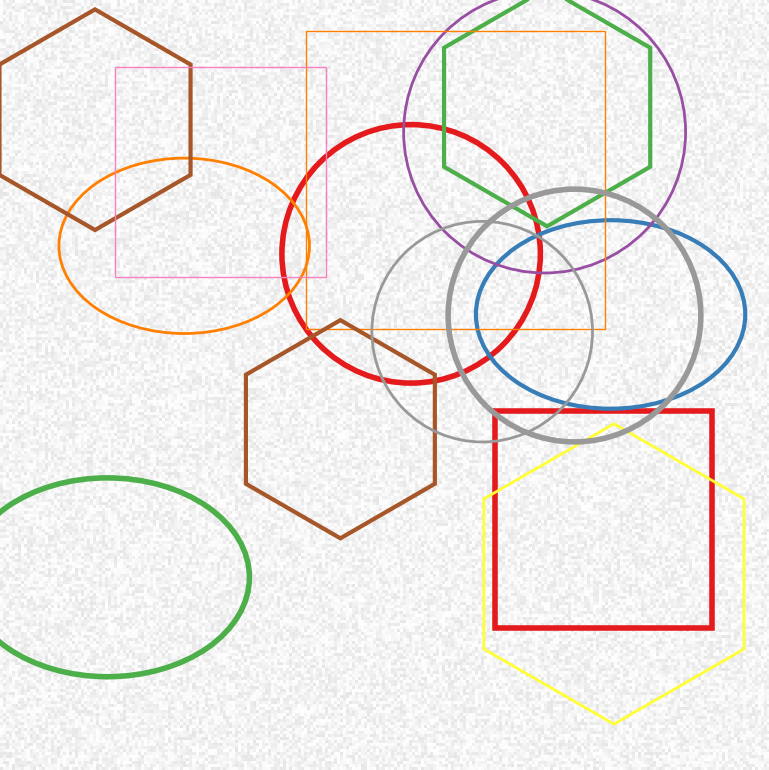[{"shape": "square", "thickness": 2, "radius": 0.7, "center": [0.784, 0.325]}, {"shape": "circle", "thickness": 2, "radius": 0.84, "center": [0.534, 0.67]}, {"shape": "oval", "thickness": 1.5, "radius": 0.87, "center": [0.793, 0.592]}, {"shape": "hexagon", "thickness": 1.5, "radius": 0.77, "center": [0.711, 0.861]}, {"shape": "oval", "thickness": 2, "radius": 0.92, "center": [0.139, 0.25]}, {"shape": "circle", "thickness": 1, "radius": 0.92, "center": [0.707, 0.829]}, {"shape": "oval", "thickness": 1, "radius": 0.81, "center": [0.239, 0.681]}, {"shape": "square", "thickness": 0.5, "radius": 0.97, "center": [0.592, 0.766]}, {"shape": "hexagon", "thickness": 1, "radius": 0.98, "center": [0.797, 0.255]}, {"shape": "hexagon", "thickness": 1.5, "radius": 0.71, "center": [0.442, 0.443]}, {"shape": "hexagon", "thickness": 1.5, "radius": 0.72, "center": [0.123, 0.845]}, {"shape": "square", "thickness": 0.5, "radius": 0.68, "center": [0.286, 0.777]}, {"shape": "circle", "thickness": 1, "radius": 0.72, "center": [0.626, 0.569]}, {"shape": "circle", "thickness": 2, "radius": 0.82, "center": [0.746, 0.59]}]